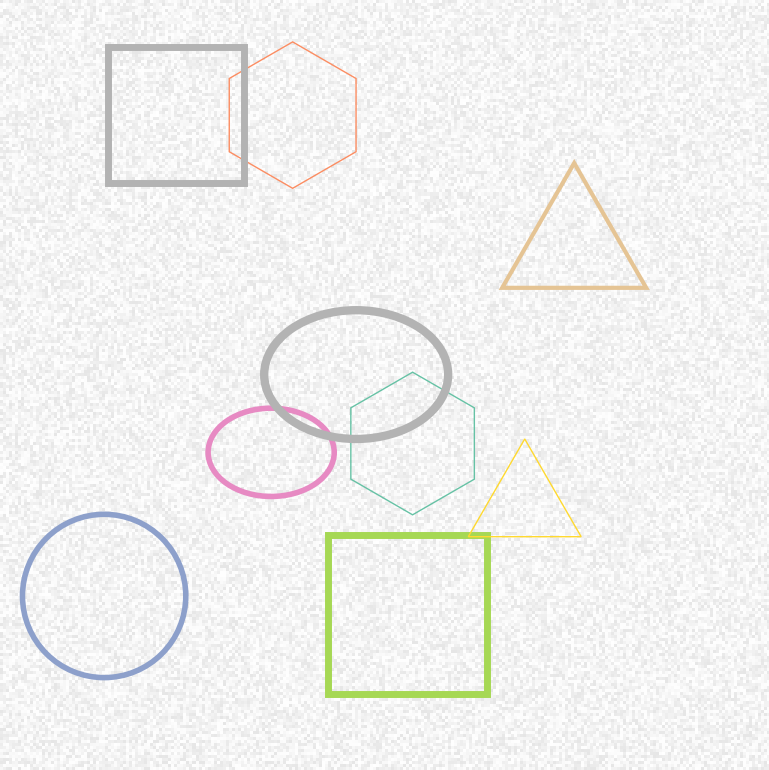[{"shape": "hexagon", "thickness": 0.5, "radius": 0.46, "center": [0.536, 0.424]}, {"shape": "hexagon", "thickness": 0.5, "radius": 0.48, "center": [0.38, 0.851]}, {"shape": "circle", "thickness": 2, "radius": 0.53, "center": [0.135, 0.226]}, {"shape": "oval", "thickness": 2, "radius": 0.41, "center": [0.352, 0.413]}, {"shape": "square", "thickness": 2.5, "radius": 0.51, "center": [0.529, 0.202]}, {"shape": "triangle", "thickness": 0.5, "radius": 0.42, "center": [0.681, 0.345]}, {"shape": "triangle", "thickness": 1.5, "radius": 0.54, "center": [0.746, 0.68]}, {"shape": "oval", "thickness": 3, "radius": 0.6, "center": [0.463, 0.514]}, {"shape": "square", "thickness": 2.5, "radius": 0.44, "center": [0.229, 0.851]}]